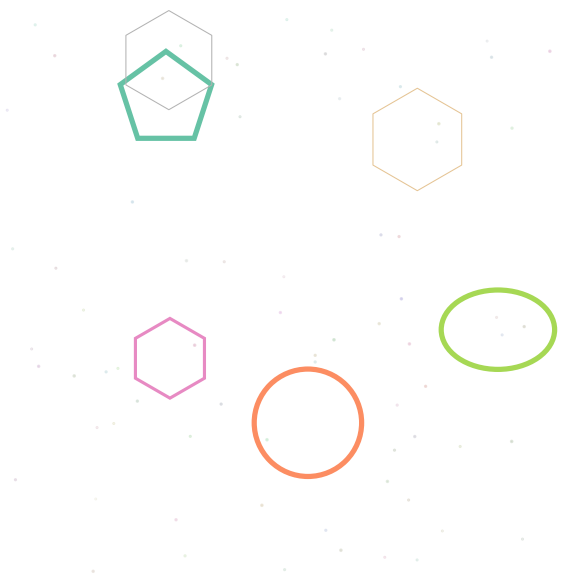[{"shape": "pentagon", "thickness": 2.5, "radius": 0.42, "center": [0.287, 0.827]}, {"shape": "circle", "thickness": 2.5, "radius": 0.46, "center": [0.533, 0.267]}, {"shape": "hexagon", "thickness": 1.5, "radius": 0.35, "center": [0.294, 0.379]}, {"shape": "oval", "thickness": 2.5, "radius": 0.49, "center": [0.862, 0.428]}, {"shape": "hexagon", "thickness": 0.5, "radius": 0.44, "center": [0.723, 0.758]}, {"shape": "hexagon", "thickness": 0.5, "radius": 0.43, "center": [0.292, 0.895]}]